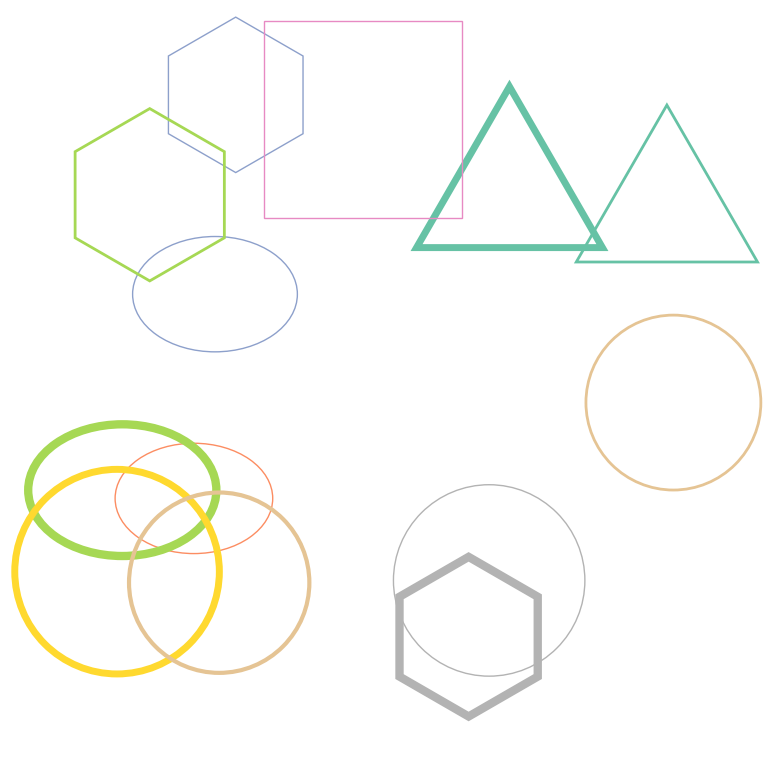[{"shape": "triangle", "thickness": 1, "radius": 0.68, "center": [0.866, 0.728]}, {"shape": "triangle", "thickness": 2.5, "radius": 0.7, "center": [0.662, 0.748]}, {"shape": "oval", "thickness": 0.5, "radius": 0.51, "center": [0.252, 0.353]}, {"shape": "oval", "thickness": 0.5, "radius": 0.53, "center": [0.279, 0.618]}, {"shape": "hexagon", "thickness": 0.5, "radius": 0.5, "center": [0.306, 0.877]}, {"shape": "square", "thickness": 0.5, "radius": 0.64, "center": [0.472, 0.845]}, {"shape": "hexagon", "thickness": 1, "radius": 0.56, "center": [0.194, 0.747]}, {"shape": "oval", "thickness": 3, "radius": 0.61, "center": [0.159, 0.363]}, {"shape": "circle", "thickness": 2.5, "radius": 0.66, "center": [0.152, 0.258]}, {"shape": "circle", "thickness": 1, "radius": 0.57, "center": [0.875, 0.477]}, {"shape": "circle", "thickness": 1.5, "radius": 0.59, "center": [0.285, 0.243]}, {"shape": "circle", "thickness": 0.5, "radius": 0.62, "center": [0.635, 0.246]}, {"shape": "hexagon", "thickness": 3, "radius": 0.52, "center": [0.609, 0.173]}]